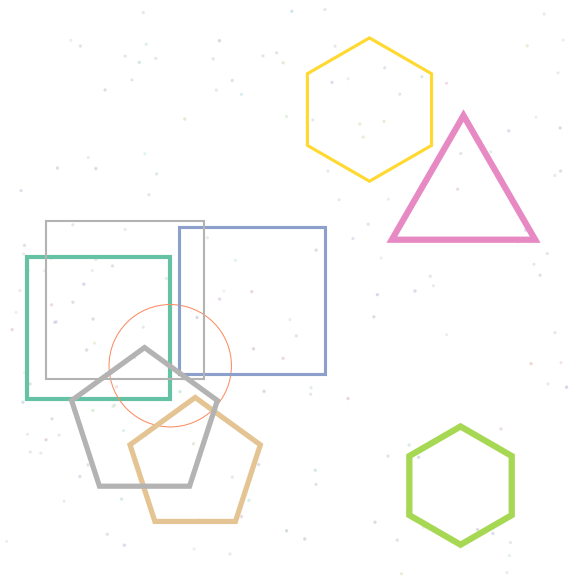[{"shape": "square", "thickness": 2, "radius": 0.62, "center": [0.171, 0.431]}, {"shape": "circle", "thickness": 0.5, "radius": 0.53, "center": [0.295, 0.366]}, {"shape": "square", "thickness": 1.5, "radius": 0.63, "center": [0.437, 0.479]}, {"shape": "triangle", "thickness": 3, "radius": 0.72, "center": [0.803, 0.656]}, {"shape": "hexagon", "thickness": 3, "radius": 0.51, "center": [0.797, 0.158]}, {"shape": "hexagon", "thickness": 1.5, "radius": 0.62, "center": [0.64, 0.809]}, {"shape": "pentagon", "thickness": 2.5, "radius": 0.59, "center": [0.338, 0.192]}, {"shape": "square", "thickness": 1, "radius": 0.68, "center": [0.217, 0.479]}, {"shape": "pentagon", "thickness": 2.5, "radius": 0.66, "center": [0.25, 0.265]}]